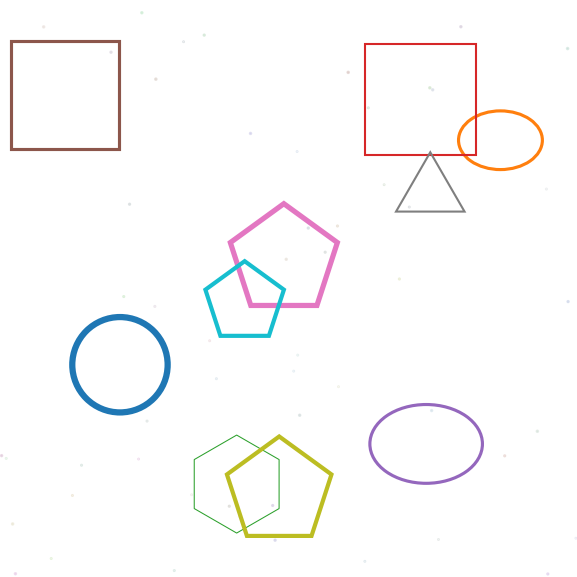[{"shape": "circle", "thickness": 3, "radius": 0.41, "center": [0.208, 0.368]}, {"shape": "oval", "thickness": 1.5, "radius": 0.36, "center": [0.867, 0.756]}, {"shape": "hexagon", "thickness": 0.5, "radius": 0.42, "center": [0.41, 0.161]}, {"shape": "square", "thickness": 1, "radius": 0.48, "center": [0.729, 0.827]}, {"shape": "oval", "thickness": 1.5, "radius": 0.49, "center": [0.738, 0.23]}, {"shape": "square", "thickness": 1.5, "radius": 0.47, "center": [0.113, 0.834]}, {"shape": "pentagon", "thickness": 2.5, "radius": 0.49, "center": [0.492, 0.549]}, {"shape": "triangle", "thickness": 1, "radius": 0.34, "center": [0.745, 0.667]}, {"shape": "pentagon", "thickness": 2, "radius": 0.48, "center": [0.483, 0.148]}, {"shape": "pentagon", "thickness": 2, "radius": 0.36, "center": [0.424, 0.475]}]